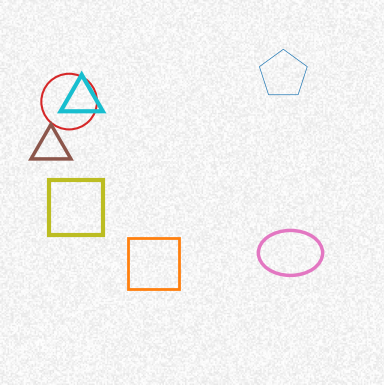[{"shape": "pentagon", "thickness": 0.5, "radius": 0.33, "center": [0.736, 0.807]}, {"shape": "square", "thickness": 2, "radius": 0.33, "center": [0.399, 0.315]}, {"shape": "circle", "thickness": 1.5, "radius": 0.36, "center": [0.18, 0.736]}, {"shape": "triangle", "thickness": 2.5, "radius": 0.3, "center": [0.132, 0.617]}, {"shape": "oval", "thickness": 2.5, "radius": 0.42, "center": [0.755, 0.343]}, {"shape": "square", "thickness": 3, "radius": 0.35, "center": [0.197, 0.461]}, {"shape": "triangle", "thickness": 3, "radius": 0.32, "center": [0.212, 0.743]}]